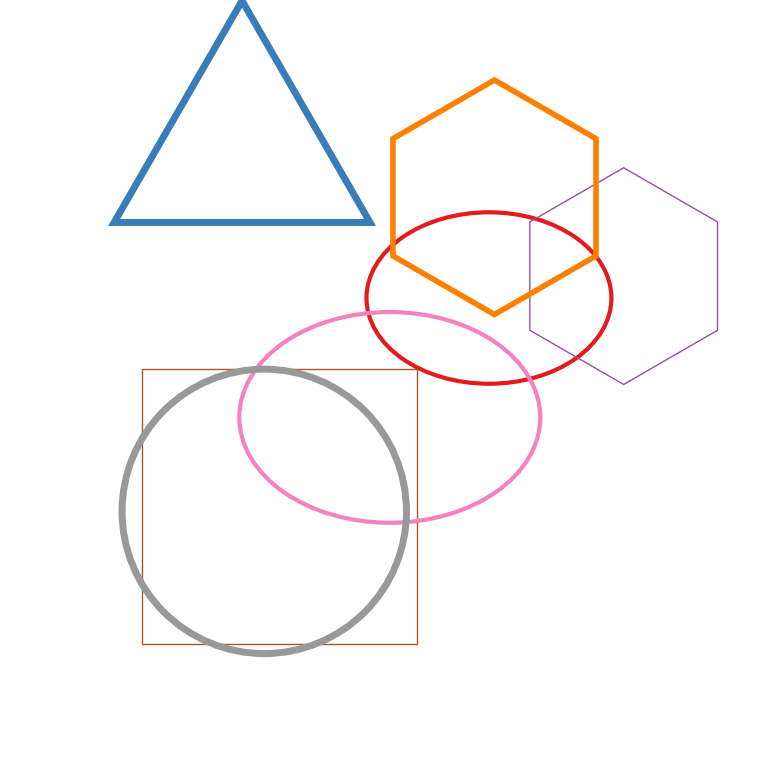[{"shape": "oval", "thickness": 1.5, "radius": 0.8, "center": [0.635, 0.613]}, {"shape": "triangle", "thickness": 2.5, "radius": 0.96, "center": [0.314, 0.807]}, {"shape": "hexagon", "thickness": 0.5, "radius": 0.7, "center": [0.81, 0.641]}, {"shape": "hexagon", "thickness": 2, "radius": 0.76, "center": [0.642, 0.744]}, {"shape": "square", "thickness": 0.5, "radius": 0.89, "center": [0.363, 0.342]}, {"shape": "oval", "thickness": 1.5, "radius": 0.98, "center": [0.506, 0.458]}, {"shape": "circle", "thickness": 2.5, "radius": 0.92, "center": [0.343, 0.336]}]